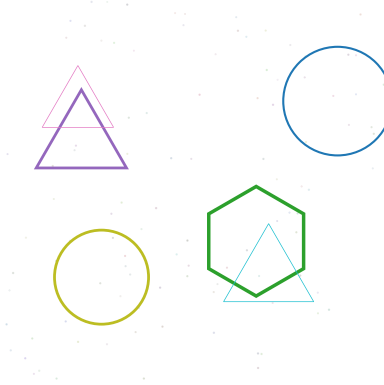[{"shape": "circle", "thickness": 1.5, "radius": 0.71, "center": [0.877, 0.737]}, {"shape": "hexagon", "thickness": 2.5, "radius": 0.71, "center": [0.665, 0.373]}, {"shape": "triangle", "thickness": 2, "radius": 0.68, "center": [0.211, 0.631]}, {"shape": "triangle", "thickness": 0.5, "radius": 0.54, "center": [0.202, 0.723]}, {"shape": "circle", "thickness": 2, "radius": 0.61, "center": [0.264, 0.28]}, {"shape": "triangle", "thickness": 0.5, "radius": 0.68, "center": [0.698, 0.284]}]